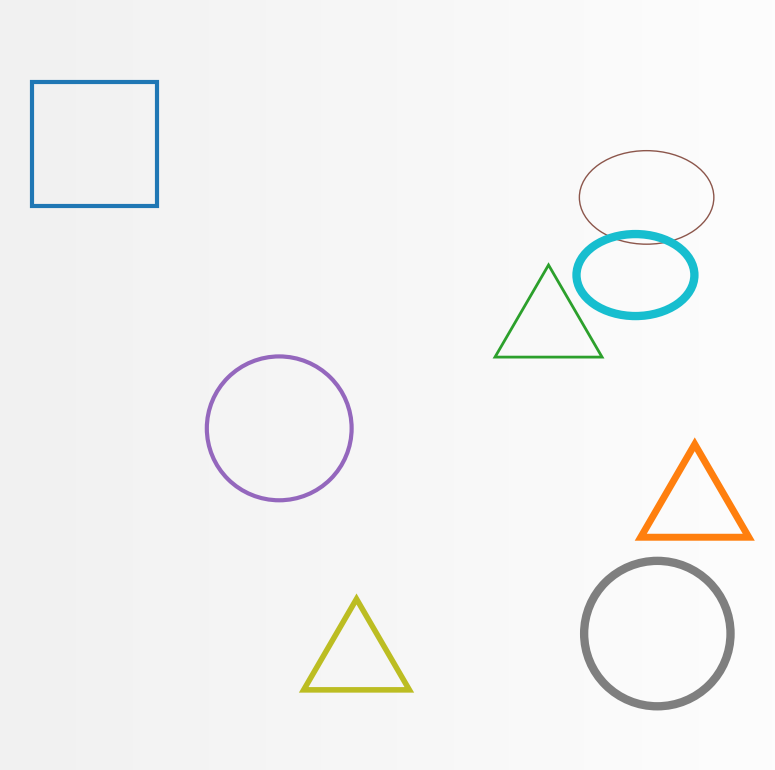[{"shape": "square", "thickness": 1.5, "radius": 0.4, "center": [0.122, 0.813]}, {"shape": "triangle", "thickness": 2.5, "radius": 0.4, "center": [0.896, 0.343]}, {"shape": "triangle", "thickness": 1, "radius": 0.4, "center": [0.708, 0.576]}, {"shape": "circle", "thickness": 1.5, "radius": 0.47, "center": [0.36, 0.444]}, {"shape": "oval", "thickness": 0.5, "radius": 0.43, "center": [0.834, 0.744]}, {"shape": "circle", "thickness": 3, "radius": 0.47, "center": [0.848, 0.177]}, {"shape": "triangle", "thickness": 2, "radius": 0.39, "center": [0.46, 0.143]}, {"shape": "oval", "thickness": 3, "radius": 0.38, "center": [0.82, 0.643]}]